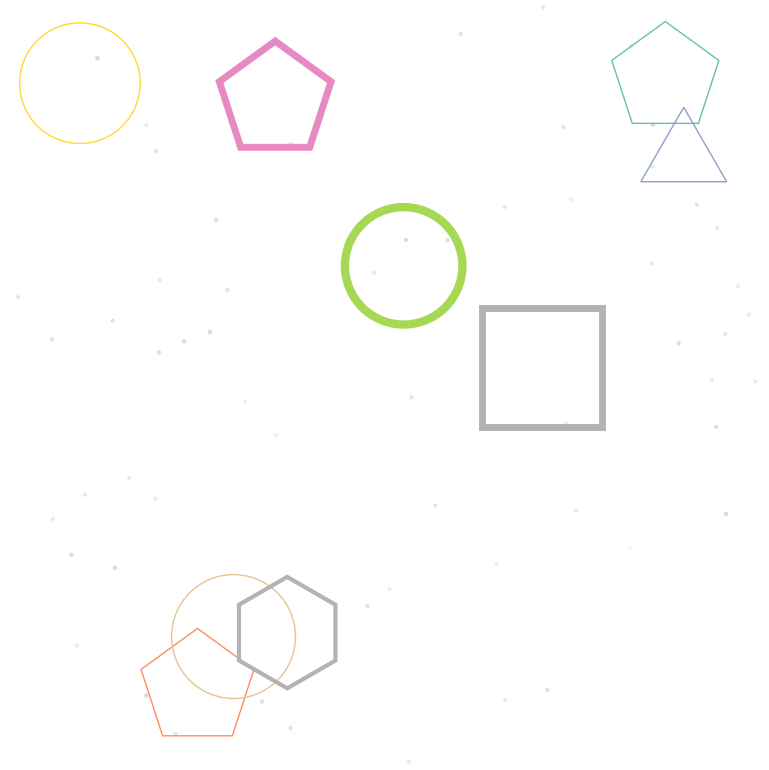[{"shape": "pentagon", "thickness": 0.5, "radius": 0.37, "center": [0.864, 0.899]}, {"shape": "pentagon", "thickness": 0.5, "radius": 0.39, "center": [0.256, 0.107]}, {"shape": "triangle", "thickness": 0.5, "radius": 0.32, "center": [0.888, 0.796]}, {"shape": "pentagon", "thickness": 2.5, "radius": 0.38, "center": [0.357, 0.87]}, {"shape": "circle", "thickness": 3, "radius": 0.38, "center": [0.524, 0.655]}, {"shape": "circle", "thickness": 0.5, "radius": 0.39, "center": [0.104, 0.892]}, {"shape": "circle", "thickness": 0.5, "radius": 0.4, "center": [0.303, 0.173]}, {"shape": "square", "thickness": 2.5, "radius": 0.39, "center": [0.704, 0.523]}, {"shape": "hexagon", "thickness": 1.5, "radius": 0.36, "center": [0.373, 0.178]}]